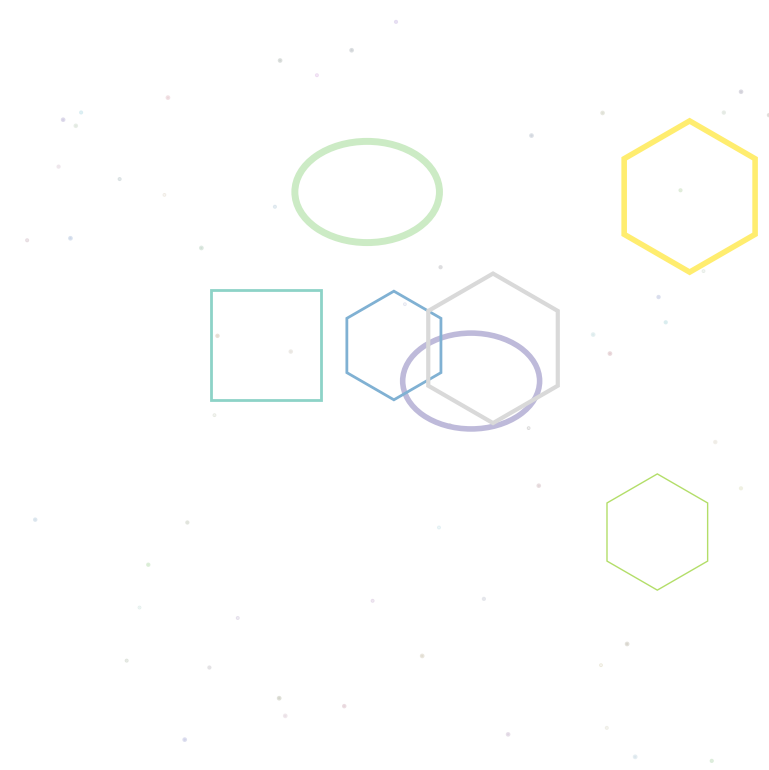[{"shape": "square", "thickness": 1, "radius": 0.36, "center": [0.345, 0.552]}, {"shape": "oval", "thickness": 2, "radius": 0.44, "center": [0.612, 0.505]}, {"shape": "hexagon", "thickness": 1, "radius": 0.35, "center": [0.512, 0.551]}, {"shape": "hexagon", "thickness": 0.5, "radius": 0.38, "center": [0.854, 0.309]}, {"shape": "hexagon", "thickness": 1.5, "radius": 0.49, "center": [0.64, 0.548]}, {"shape": "oval", "thickness": 2.5, "radius": 0.47, "center": [0.477, 0.751]}, {"shape": "hexagon", "thickness": 2, "radius": 0.49, "center": [0.896, 0.745]}]